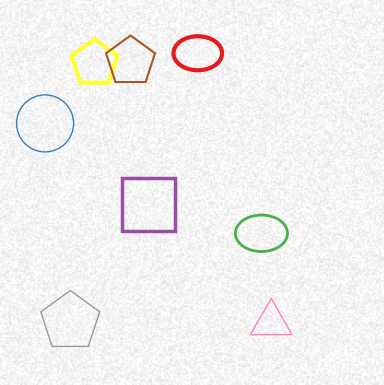[{"shape": "oval", "thickness": 3, "radius": 0.32, "center": [0.514, 0.862]}, {"shape": "circle", "thickness": 1, "radius": 0.37, "center": [0.117, 0.679]}, {"shape": "oval", "thickness": 2, "radius": 0.34, "center": [0.679, 0.394]}, {"shape": "square", "thickness": 2.5, "radius": 0.34, "center": [0.386, 0.47]}, {"shape": "pentagon", "thickness": 3, "radius": 0.31, "center": [0.245, 0.836]}, {"shape": "pentagon", "thickness": 1.5, "radius": 0.33, "center": [0.339, 0.841]}, {"shape": "triangle", "thickness": 1, "radius": 0.31, "center": [0.705, 0.162]}, {"shape": "pentagon", "thickness": 1, "radius": 0.4, "center": [0.182, 0.165]}]